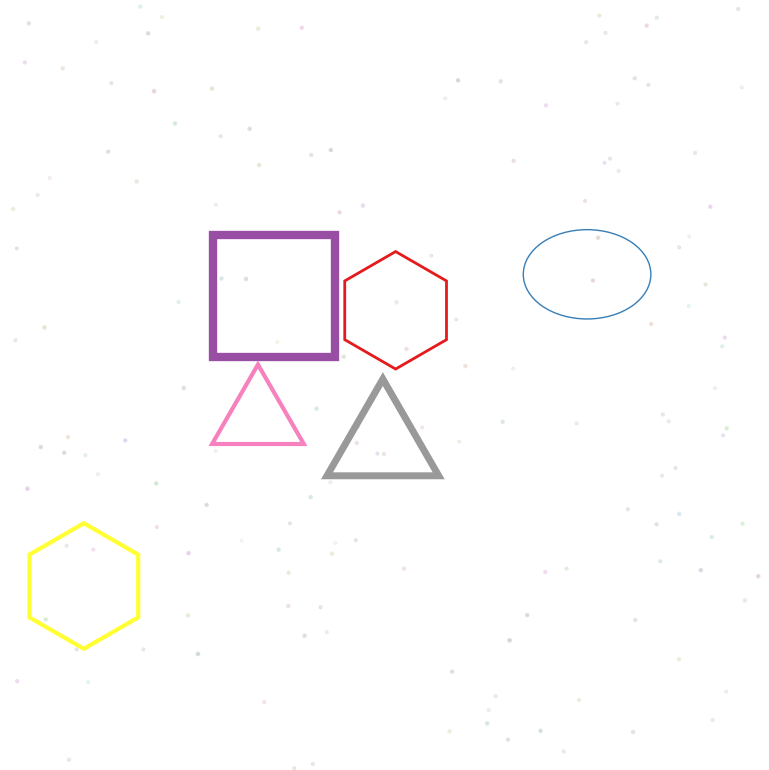[{"shape": "hexagon", "thickness": 1, "radius": 0.38, "center": [0.514, 0.597]}, {"shape": "oval", "thickness": 0.5, "radius": 0.41, "center": [0.762, 0.644]}, {"shape": "square", "thickness": 3, "radius": 0.4, "center": [0.356, 0.616]}, {"shape": "hexagon", "thickness": 1.5, "radius": 0.41, "center": [0.109, 0.239]}, {"shape": "triangle", "thickness": 1.5, "radius": 0.34, "center": [0.335, 0.458]}, {"shape": "triangle", "thickness": 2.5, "radius": 0.42, "center": [0.497, 0.424]}]